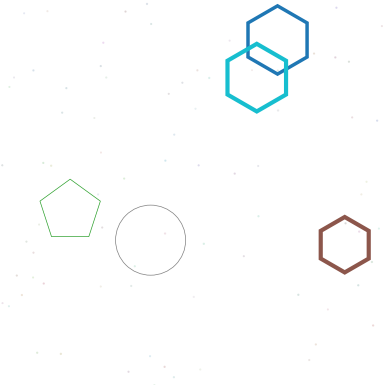[{"shape": "hexagon", "thickness": 2.5, "radius": 0.44, "center": [0.721, 0.896]}, {"shape": "pentagon", "thickness": 0.5, "radius": 0.41, "center": [0.182, 0.452]}, {"shape": "hexagon", "thickness": 3, "radius": 0.36, "center": [0.895, 0.364]}, {"shape": "circle", "thickness": 0.5, "radius": 0.46, "center": [0.391, 0.376]}, {"shape": "hexagon", "thickness": 3, "radius": 0.44, "center": [0.667, 0.798]}]